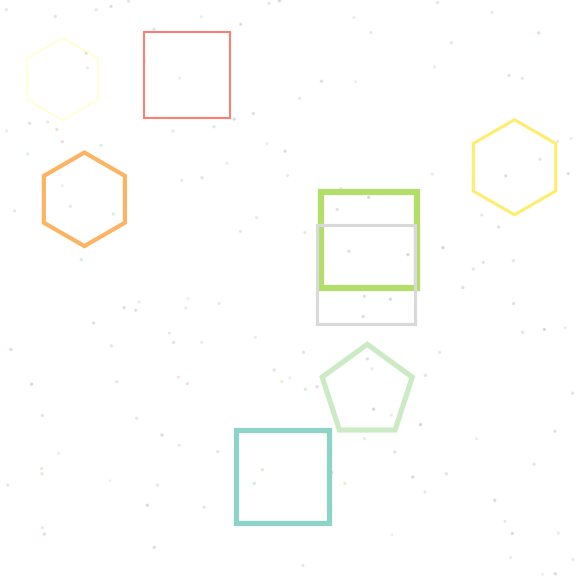[{"shape": "square", "thickness": 2.5, "radius": 0.4, "center": [0.49, 0.175]}, {"shape": "hexagon", "thickness": 0.5, "radius": 0.36, "center": [0.109, 0.862]}, {"shape": "square", "thickness": 1, "radius": 0.37, "center": [0.323, 0.87]}, {"shape": "hexagon", "thickness": 2, "radius": 0.41, "center": [0.146, 0.654]}, {"shape": "square", "thickness": 3, "radius": 0.41, "center": [0.639, 0.583]}, {"shape": "square", "thickness": 1.5, "radius": 0.42, "center": [0.634, 0.524]}, {"shape": "pentagon", "thickness": 2.5, "radius": 0.41, "center": [0.636, 0.321]}, {"shape": "hexagon", "thickness": 1.5, "radius": 0.41, "center": [0.891, 0.71]}]